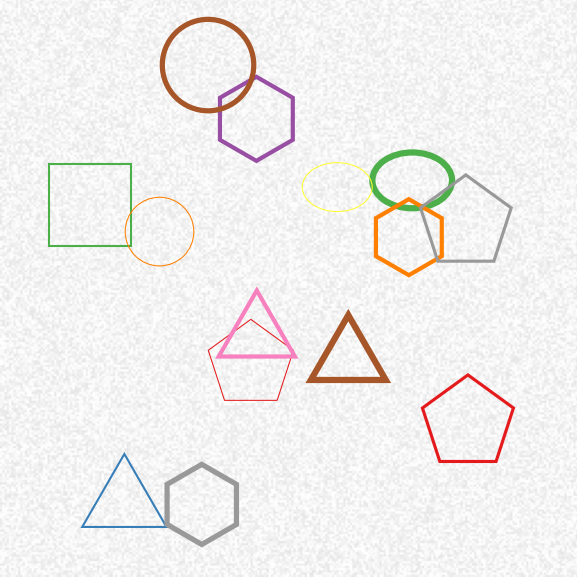[{"shape": "pentagon", "thickness": 1.5, "radius": 0.41, "center": [0.81, 0.267]}, {"shape": "pentagon", "thickness": 0.5, "radius": 0.39, "center": [0.434, 0.369]}, {"shape": "triangle", "thickness": 1, "radius": 0.42, "center": [0.215, 0.129]}, {"shape": "square", "thickness": 1, "radius": 0.36, "center": [0.156, 0.644]}, {"shape": "oval", "thickness": 3, "radius": 0.34, "center": [0.714, 0.687]}, {"shape": "hexagon", "thickness": 2, "radius": 0.36, "center": [0.444, 0.793]}, {"shape": "hexagon", "thickness": 2, "radius": 0.33, "center": [0.708, 0.588]}, {"shape": "circle", "thickness": 0.5, "radius": 0.3, "center": [0.276, 0.598]}, {"shape": "oval", "thickness": 0.5, "radius": 0.3, "center": [0.584, 0.675]}, {"shape": "circle", "thickness": 2.5, "radius": 0.4, "center": [0.36, 0.886]}, {"shape": "triangle", "thickness": 3, "radius": 0.37, "center": [0.603, 0.379]}, {"shape": "triangle", "thickness": 2, "radius": 0.38, "center": [0.445, 0.42]}, {"shape": "hexagon", "thickness": 2.5, "radius": 0.35, "center": [0.349, 0.126]}, {"shape": "pentagon", "thickness": 1.5, "radius": 0.41, "center": [0.807, 0.614]}]